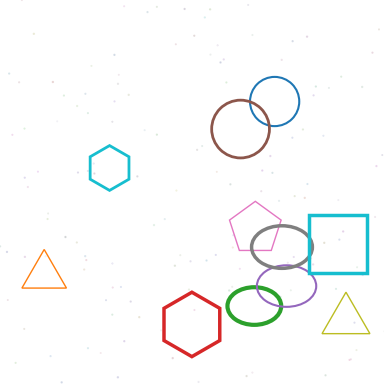[{"shape": "circle", "thickness": 1.5, "radius": 0.32, "center": [0.713, 0.736]}, {"shape": "triangle", "thickness": 1, "radius": 0.33, "center": [0.115, 0.285]}, {"shape": "oval", "thickness": 3, "radius": 0.35, "center": [0.661, 0.205]}, {"shape": "hexagon", "thickness": 2.5, "radius": 0.42, "center": [0.498, 0.157]}, {"shape": "oval", "thickness": 1.5, "radius": 0.39, "center": [0.744, 0.257]}, {"shape": "circle", "thickness": 2, "radius": 0.38, "center": [0.625, 0.665]}, {"shape": "pentagon", "thickness": 1, "radius": 0.35, "center": [0.663, 0.407]}, {"shape": "oval", "thickness": 2.5, "radius": 0.39, "center": [0.732, 0.358]}, {"shape": "triangle", "thickness": 1, "radius": 0.36, "center": [0.899, 0.169]}, {"shape": "square", "thickness": 2.5, "radius": 0.38, "center": [0.879, 0.367]}, {"shape": "hexagon", "thickness": 2, "radius": 0.29, "center": [0.285, 0.564]}]